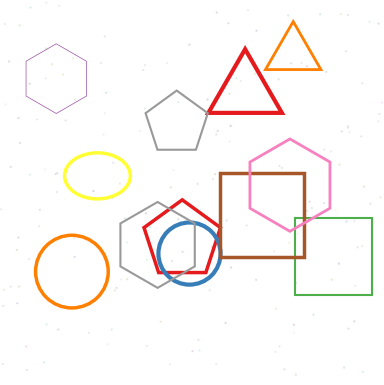[{"shape": "pentagon", "thickness": 2.5, "radius": 0.52, "center": [0.473, 0.376]}, {"shape": "triangle", "thickness": 3, "radius": 0.55, "center": [0.637, 0.762]}, {"shape": "circle", "thickness": 3, "radius": 0.4, "center": [0.492, 0.341]}, {"shape": "square", "thickness": 1.5, "radius": 0.5, "center": [0.865, 0.334]}, {"shape": "hexagon", "thickness": 0.5, "radius": 0.45, "center": [0.146, 0.796]}, {"shape": "circle", "thickness": 2.5, "radius": 0.47, "center": [0.187, 0.295]}, {"shape": "triangle", "thickness": 2, "radius": 0.42, "center": [0.762, 0.861]}, {"shape": "oval", "thickness": 2.5, "radius": 0.43, "center": [0.253, 0.543]}, {"shape": "square", "thickness": 2.5, "radius": 0.55, "center": [0.681, 0.442]}, {"shape": "hexagon", "thickness": 2, "radius": 0.6, "center": [0.753, 0.519]}, {"shape": "pentagon", "thickness": 1.5, "radius": 0.42, "center": [0.459, 0.68]}, {"shape": "hexagon", "thickness": 1.5, "radius": 0.56, "center": [0.409, 0.364]}]